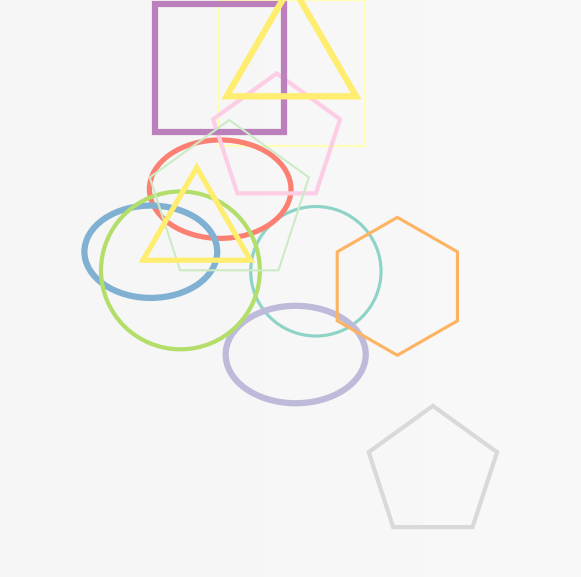[{"shape": "circle", "thickness": 1.5, "radius": 0.56, "center": [0.543, 0.529]}, {"shape": "square", "thickness": 1, "radius": 0.63, "center": [0.501, 0.873]}, {"shape": "oval", "thickness": 3, "radius": 0.6, "center": [0.509, 0.385]}, {"shape": "oval", "thickness": 2.5, "radius": 0.61, "center": [0.379, 0.672]}, {"shape": "oval", "thickness": 3, "radius": 0.57, "center": [0.259, 0.563]}, {"shape": "hexagon", "thickness": 1.5, "radius": 0.6, "center": [0.684, 0.503]}, {"shape": "circle", "thickness": 2, "radius": 0.68, "center": [0.31, 0.531]}, {"shape": "pentagon", "thickness": 2, "radius": 0.57, "center": [0.476, 0.757]}, {"shape": "pentagon", "thickness": 2, "radius": 0.58, "center": [0.745, 0.18]}, {"shape": "square", "thickness": 3, "radius": 0.56, "center": [0.377, 0.882]}, {"shape": "pentagon", "thickness": 1, "radius": 0.72, "center": [0.394, 0.648]}, {"shape": "triangle", "thickness": 2.5, "radius": 0.53, "center": [0.338, 0.602]}, {"shape": "triangle", "thickness": 3, "radius": 0.64, "center": [0.501, 0.897]}]